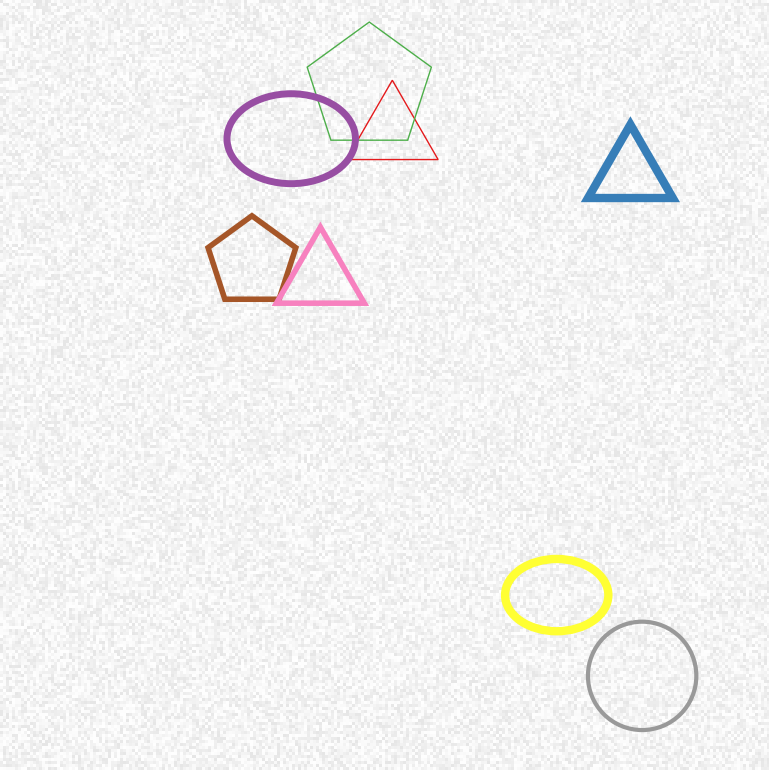[{"shape": "triangle", "thickness": 0.5, "radius": 0.34, "center": [0.51, 0.827]}, {"shape": "triangle", "thickness": 3, "radius": 0.32, "center": [0.819, 0.775]}, {"shape": "pentagon", "thickness": 0.5, "radius": 0.42, "center": [0.48, 0.887]}, {"shape": "oval", "thickness": 2.5, "radius": 0.42, "center": [0.378, 0.82]}, {"shape": "oval", "thickness": 3, "radius": 0.34, "center": [0.723, 0.227]}, {"shape": "pentagon", "thickness": 2, "radius": 0.3, "center": [0.327, 0.66]}, {"shape": "triangle", "thickness": 2, "radius": 0.33, "center": [0.416, 0.639]}, {"shape": "circle", "thickness": 1.5, "radius": 0.35, "center": [0.834, 0.122]}]